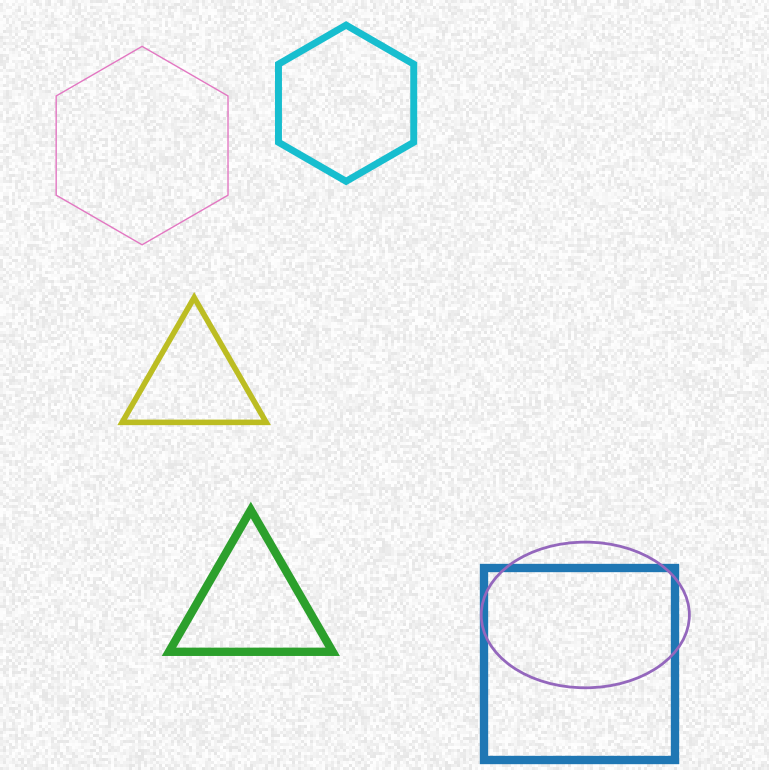[{"shape": "square", "thickness": 3, "radius": 0.62, "center": [0.753, 0.138]}, {"shape": "triangle", "thickness": 3, "radius": 0.61, "center": [0.326, 0.215]}, {"shape": "oval", "thickness": 1, "radius": 0.68, "center": [0.76, 0.201]}, {"shape": "hexagon", "thickness": 0.5, "radius": 0.64, "center": [0.185, 0.811]}, {"shape": "triangle", "thickness": 2, "radius": 0.54, "center": [0.252, 0.505]}, {"shape": "hexagon", "thickness": 2.5, "radius": 0.51, "center": [0.449, 0.866]}]